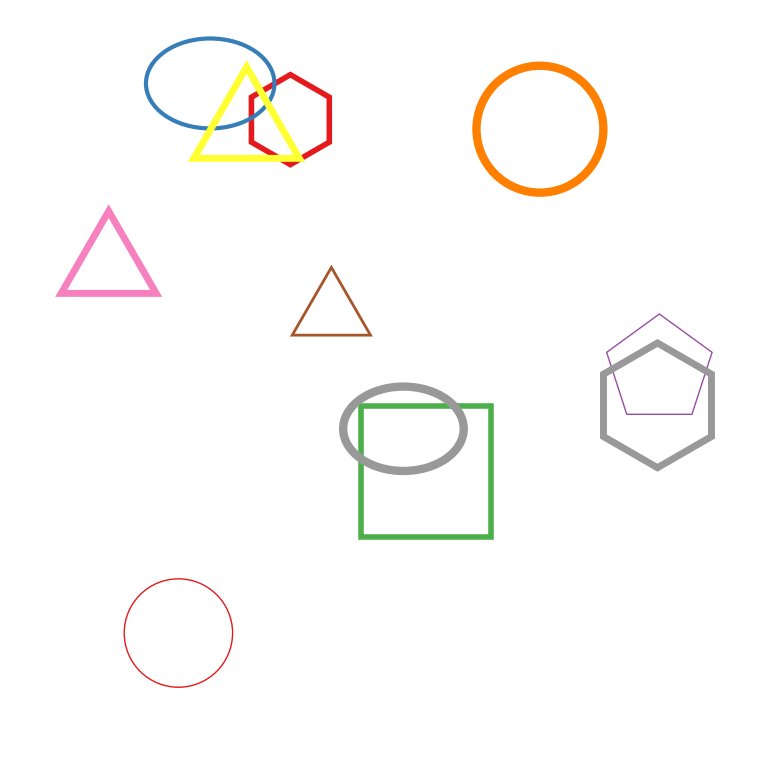[{"shape": "hexagon", "thickness": 2, "radius": 0.29, "center": [0.377, 0.845]}, {"shape": "circle", "thickness": 0.5, "radius": 0.35, "center": [0.232, 0.178]}, {"shape": "oval", "thickness": 1.5, "radius": 0.42, "center": [0.273, 0.892]}, {"shape": "square", "thickness": 2, "radius": 0.42, "center": [0.553, 0.388]}, {"shape": "pentagon", "thickness": 0.5, "radius": 0.36, "center": [0.856, 0.52]}, {"shape": "circle", "thickness": 3, "radius": 0.41, "center": [0.701, 0.832]}, {"shape": "triangle", "thickness": 2.5, "radius": 0.4, "center": [0.32, 0.834]}, {"shape": "triangle", "thickness": 1, "radius": 0.29, "center": [0.43, 0.594]}, {"shape": "triangle", "thickness": 2.5, "radius": 0.36, "center": [0.141, 0.655]}, {"shape": "oval", "thickness": 3, "radius": 0.39, "center": [0.524, 0.443]}, {"shape": "hexagon", "thickness": 2.5, "radius": 0.4, "center": [0.854, 0.474]}]